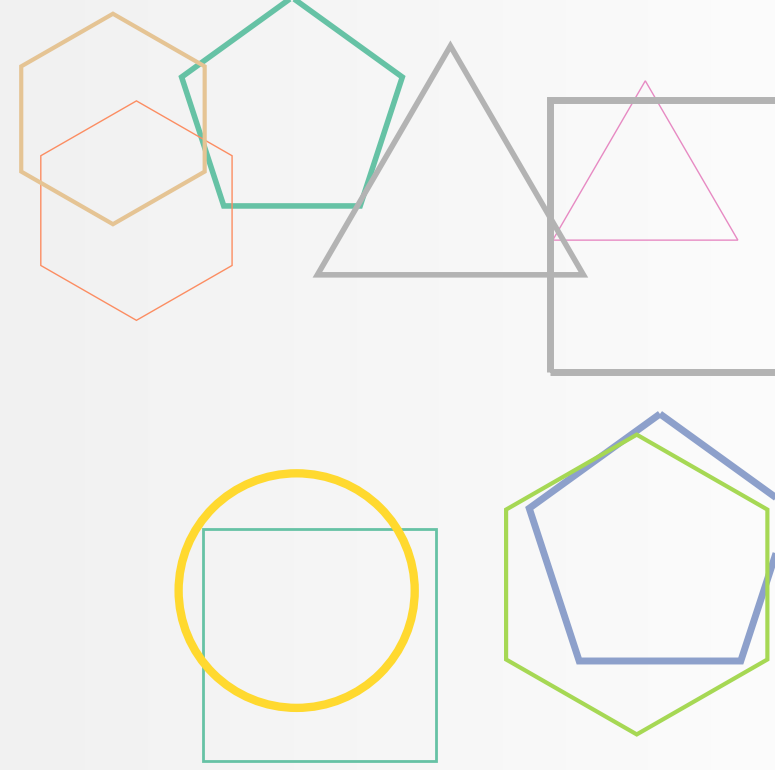[{"shape": "square", "thickness": 1, "radius": 0.75, "center": [0.412, 0.162]}, {"shape": "pentagon", "thickness": 2, "radius": 0.75, "center": [0.377, 0.854]}, {"shape": "hexagon", "thickness": 0.5, "radius": 0.71, "center": [0.176, 0.726]}, {"shape": "pentagon", "thickness": 2.5, "radius": 0.89, "center": [0.852, 0.285]}, {"shape": "triangle", "thickness": 0.5, "radius": 0.69, "center": [0.833, 0.757]}, {"shape": "hexagon", "thickness": 1.5, "radius": 0.97, "center": [0.822, 0.241]}, {"shape": "circle", "thickness": 3, "radius": 0.76, "center": [0.383, 0.233]}, {"shape": "hexagon", "thickness": 1.5, "radius": 0.68, "center": [0.146, 0.845]}, {"shape": "triangle", "thickness": 2, "radius": 0.99, "center": [0.581, 0.742]}, {"shape": "square", "thickness": 2.5, "radius": 0.88, "center": [0.886, 0.693]}]